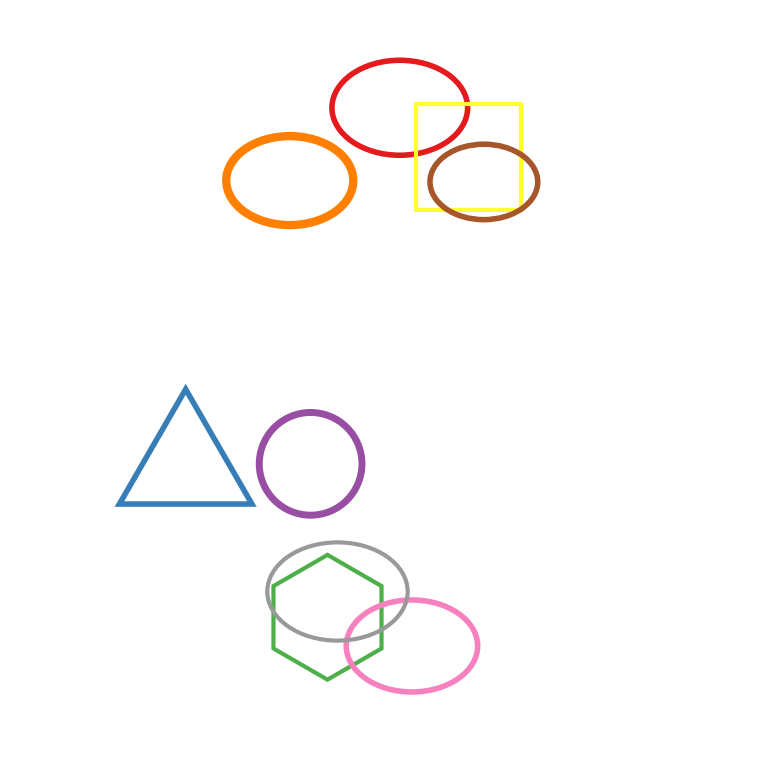[{"shape": "oval", "thickness": 2, "radius": 0.44, "center": [0.519, 0.86]}, {"shape": "triangle", "thickness": 2, "radius": 0.5, "center": [0.241, 0.395]}, {"shape": "hexagon", "thickness": 1.5, "radius": 0.41, "center": [0.425, 0.198]}, {"shape": "circle", "thickness": 2.5, "radius": 0.33, "center": [0.403, 0.398]}, {"shape": "oval", "thickness": 3, "radius": 0.41, "center": [0.376, 0.765]}, {"shape": "square", "thickness": 1.5, "radius": 0.34, "center": [0.609, 0.796]}, {"shape": "oval", "thickness": 2, "radius": 0.35, "center": [0.628, 0.764]}, {"shape": "oval", "thickness": 2, "radius": 0.43, "center": [0.535, 0.161]}, {"shape": "oval", "thickness": 1.5, "radius": 0.46, "center": [0.438, 0.232]}]